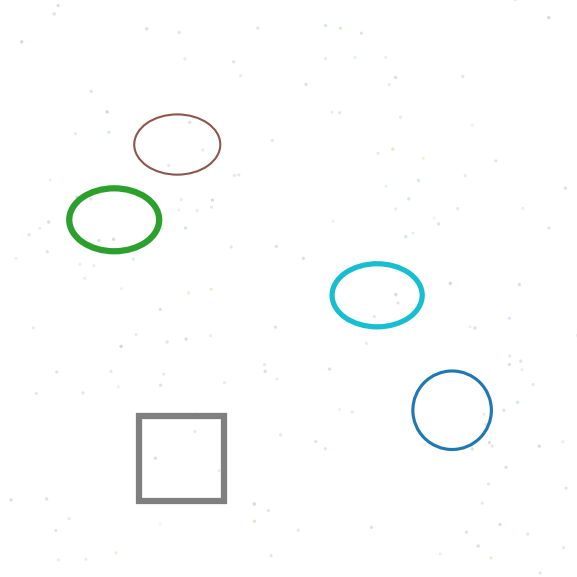[{"shape": "circle", "thickness": 1.5, "radius": 0.34, "center": [0.783, 0.289]}, {"shape": "oval", "thickness": 3, "radius": 0.39, "center": [0.198, 0.619]}, {"shape": "oval", "thickness": 1, "radius": 0.37, "center": [0.307, 0.749]}, {"shape": "square", "thickness": 3, "radius": 0.37, "center": [0.314, 0.205]}, {"shape": "oval", "thickness": 2.5, "radius": 0.39, "center": [0.653, 0.488]}]